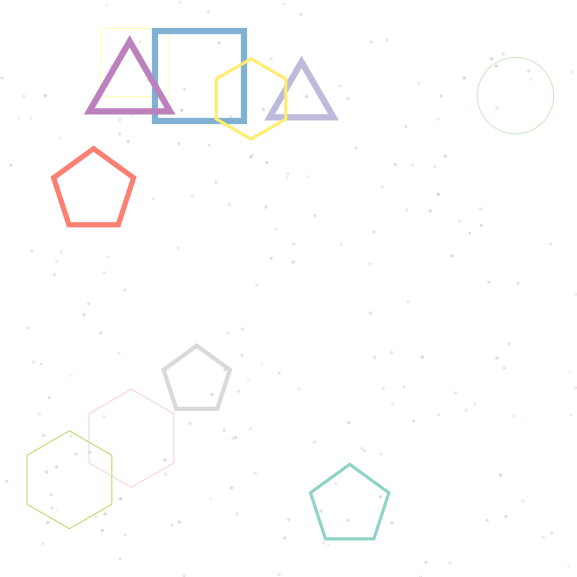[{"shape": "pentagon", "thickness": 1.5, "radius": 0.36, "center": [0.606, 0.124]}, {"shape": "square", "thickness": 0.5, "radius": 0.3, "center": [0.233, 0.892]}, {"shape": "triangle", "thickness": 3, "radius": 0.32, "center": [0.522, 0.828]}, {"shape": "pentagon", "thickness": 2.5, "radius": 0.36, "center": [0.162, 0.669]}, {"shape": "square", "thickness": 3, "radius": 0.39, "center": [0.345, 0.868]}, {"shape": "hexagon", "thickness": 0.5, "radius": 0.42, "center": [0.12, 0.168]}, {"shape": "hexagon", "thickness": 0.5, "radius": 0.42, "center": [0.228, 0.24]}, {"shape": "pentagon", "thickness": 2, "radius": 0.3, "center": [0.341, 0.34]}, {"shape": "triangle", "thickness": 3, "radius": 0.4, "center": [0.225, 0.847]}, {"shape": "circle", "thickness": 0.5, "radius": 0.33, "center": [0.893, 0.834]}, {"shape": "hexagon", "thickness": 1.5, "radius": 0.35, "center": [0.435, 0.828]}]